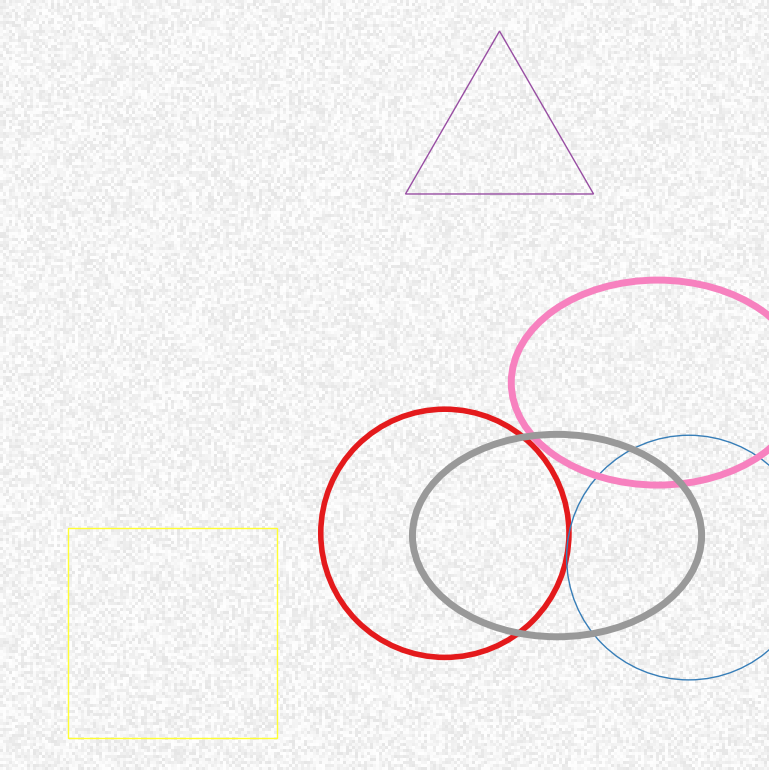[{"shape": "circle", "thickness": 2, "radius": 0.81, "center": [0.578, 0.307]}, {"shape": "circle", "thickness": 0.5, "radius": 0.79, "center": [0.895, 0.276]}, {"shape": "triangle", "thickness": 0.5, "radius": 0.71, "center": [0.649, 0.819]}, {"shape": "square", "thickness": 0.5, "radius": 0.68, "center": [0.224, 0.178]}, {"shape": "oval", "thickness": 2.5, "radius": 0.95, "center": [0.854, 0.503]}, {"shape": "oval", "thickness": 2.5, "radius": 0.94, "center": [0.723, 0.304]}]